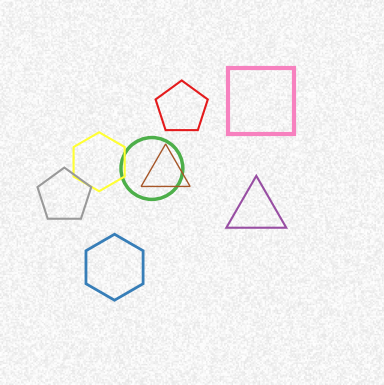[{"shape": "pentagon", "thickness": 1.5, "radius": 0.36, "center": [0.472, 0.72]}, {"shape": "hexagon", "thickness": 2, "radius": 0.43, "center": [0.297, 0.306]}, {"shape": "circle", "thickness": 2.5, "radius": 0.4, "center": [0.395, 0.562]}, {"shape": "triangle", "thickness": 1.5, "radius": 0.45, "center": [0.666, 0.453]}, {"shape": "hexagon", "thickness": 1.5, "radius": 0.38, "center": [0.257, 0.58]}, {"shape": "triangle", "thickness": 1, "radius": 0.37, "center": [0.43, 0.552]}, {"shape": "square", "thickness": 3, "radius": 0.43, "center": [0.679, 0.738]}, {"shape": "pentagon", "thickness": 1.5, "radius": 0.37, "center": [0.167, 0.491]}]